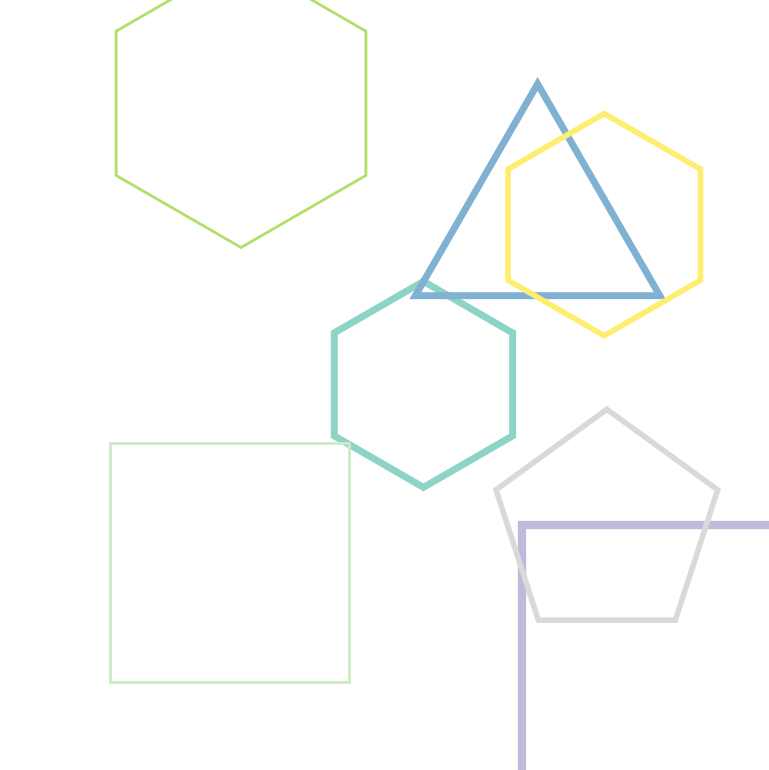[{"shape": "hexagon", "thickness": 2.5, "radius": 0.67, "center": [0.55, 0.501]}, {"shape": "square", "thickness": 3, "radius": 0.84, "center": [0.847, 0.15]}, {"shape": "triangle", "thickness": 2.5, "radius": 0.92, "center": [0.698, 0.708]}, {"shape": "hexagon", "thickness": 1, "radius": 0.94, "center": [0.313, 0.866]}, {"shape": "pentagon", "thickness": 2, "radius": 0.76, "center": [0.788, 0.317]}, {"shape": "square", "thickness": 1, "radius": 0.78, "center": [0.298, 0.27]}, {"shape": "hexagon", "thickness": 2, "radius": 0.72, "center": [0.785, 0.708]}]